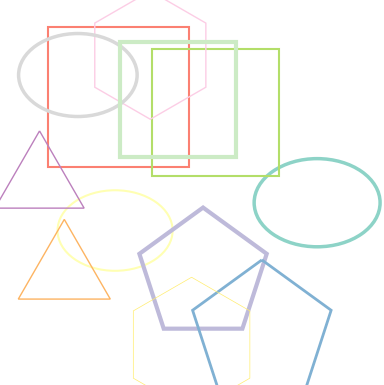[{"shape": "oval", "thickness": 2.5, "radius": 0.82, "center": [0.824, 0.473]}, {"shape": "oval", "thickness": 1.5, "radius": 0.75, "center": [0.299, 0.401]}, {"shape": "pentagon", "thickness": 3, "radius": 0.87, "center": [0.527, 0.287]}, {"shape": "square", "thickness": 1.5, "radius": 0.91, "center": [0.308, 0.748]}, {"shape": "pentagon", "thickness": 2, "radius": 0.95, "center": [0.68, 0.136]}, {"shape": "triangle", "thickness": 1, "radius": 0.69, "center": [0.167, 0.292]}, {"shape": "square", "thickness": 1.5, "radius": 0.82, "center": [0.559, 0.708]}, {"shape": "hexagon", "thickness": 1, "radius": 0.83, "center": [0.39, 0.857]}, {"shape": "oval", "thickness": 2.5, "radius": 0.77, "center": [0.202, 0.805]}, {"shape": "triangle", "thickness": 1, "radius": 0.67, "center": [0.103, 0.526]}, {"shape": "square", "thickness": 3, "radius": 0.75, "center": [0.462, 0.741]}, {"shape": "hexagon", "thickness": 0.5, "radius": 0.87, "center": [0.498, 0.105]}]